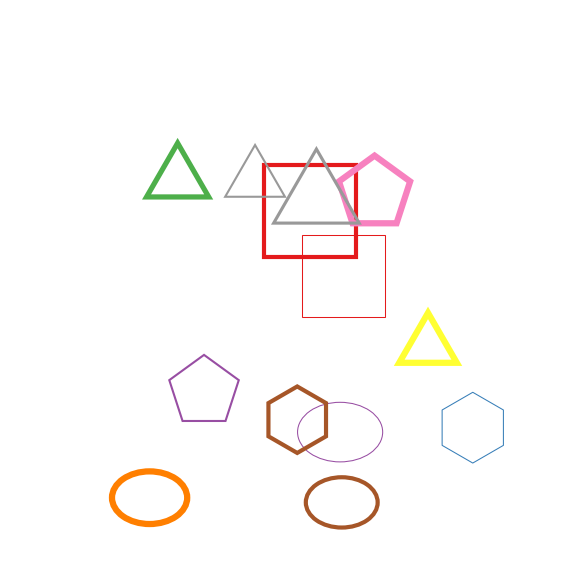[{"shape": "square", "thickness": 2, "radius": 0.4, "center": [0.537, 0.634]}, {"shape": "square", "thickness": 0.5, "radius": 0.36, "center": [0.595, 0.521]}, {"shape": "hexagon", "thickness": 0.5, "radius": 0.31, "center": [0.819, 0.259]}, {"shape": "triangle", "thickness": 2.5, "radius": 0.31, "center": [0.308, 0.689]}, {"shape": "oval", "thickness": 0.5, "radius": 0.37, "center": [0.589, 0.251]}, {"shape": "pentagon", "thickness": 1, "radius": 0.32, "center": [0.353, 0.321]}, {"shape": "oval", "thickness": 3, "radius": 0.33, "center": [0.259, 0.137]}, {"shape": "triangle", "thickness": 3, "radius": 0.29, "center": [0.741, 0.4]}, {"shape": "oval", "thickness": 2, "radius": 0.31, "center": [0.592, 0.129]}, {"shape": "hexagon", "thickness": 2, "radius": 0.29, "center": [0.515, 0.272]}, {"shape": "pentagon", "thickness": 3, "radius": 0.32, "center": [0.649, 0.665]}, {"shape": "triangle", "thickness": 1.5, "radius": 0.43, "center": [0.548, 0.656]}, {"shape": "triangle", "thickness": 1, "radius": 0.3, "center": [0.442, 0.688]}]